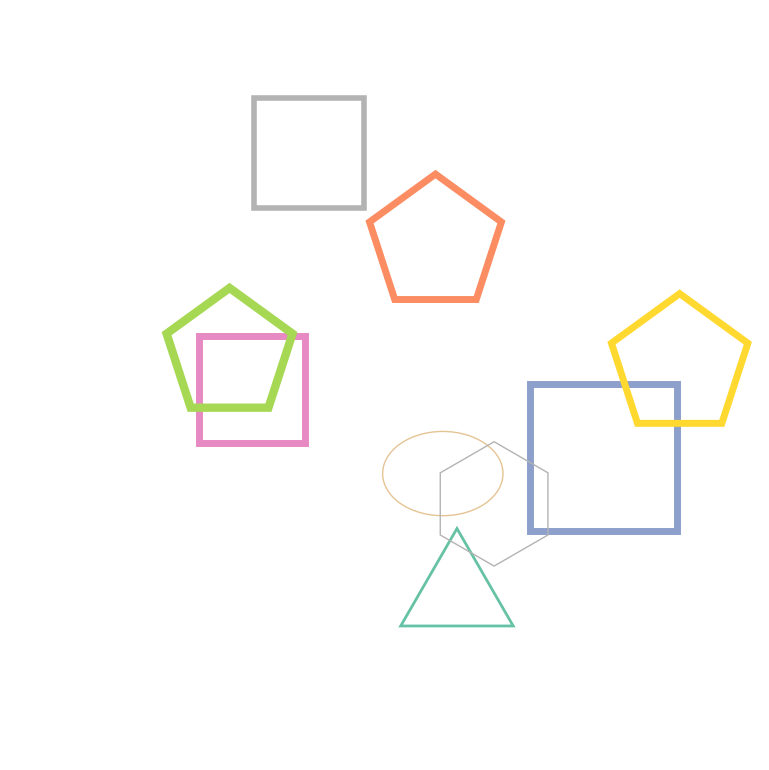[{"shape": "triangle", "thickness": 1, "radius": 0.42, "center": [0.593, 0.229]}, {"shape": "pentagon", "thickness": 2.5, "radius": 0.45, "center": [0.566, 0.684]}, {"shape": "square", "thickness": 2.5, "radius": 0.48, "center": [0.784, 0.406]}, {"shape": "square", "thickness": 2.5, "radius": 0.35, "center": [0.328, 0.494]}, {"shape": "pentagon", "thickness": 3, "radius": 0.43, "center": [0.298, 0.54]}, {"shape": "pentagon", "thickness": 2.5, "radius": 0.47, "center": [0.883, 0.526]}, {"shape": "oval", "thickness": 0.5, "radius": 0.39, "center": [0.575, 0.385]}, {"shape": "hexagon", "thickness": 0.5, "radius": 0.4, "center": [0.642, 0.346]}, {"shape": "square", "thickness": 2, "radius": 0.36, "center": [0.401, 0.801]}]